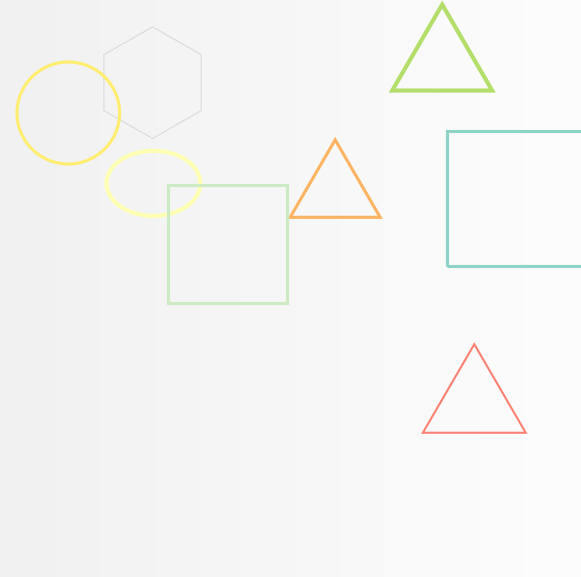[{"shape": "square", "thickness": 1.5, "radius": 0.58, "center": [0.886, 0.656]}, {"shape": "oval", "thickness": 2, "radius": 0.4, "center": [0.264, 0.682]}, {"shape": "triangle", "thickness": 1, "radius": 0.51, "center": [0.816, 0.301]}, {"shape": "triangle", "thickness": 1.5, "radius": 0.45, "center": [0.577, 0.668]}, {"shape": "triangle", "thickness": 2, "radius": 0.5, "center": [0.761, 0.892]}, {"shape": "hexagon", "thickness": 0.5, "radius": 0.48, "center": [0.262, 0.856]}, {"shape": "square", "thickness": 1.5, "radius": 0.51, "center": [0.391, 0.577]}, {"shape": "circle", "thickness": 1.5, "radius": 0.44, "center": [0.117, 0.803]}]